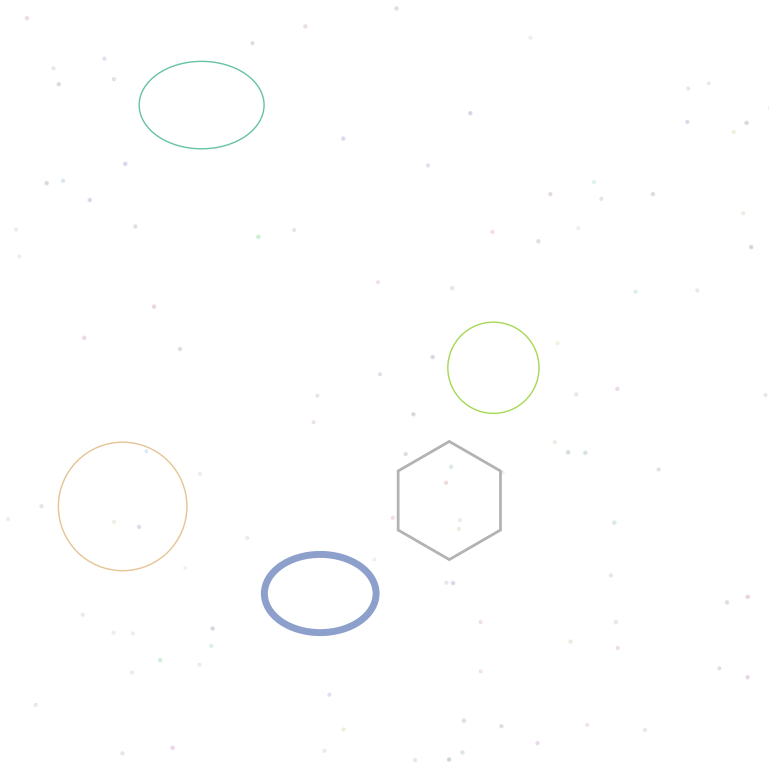[{"shape": "oval", "thickness": 0.5, "radius": 0.41, "center": [0.262, 0.864]}, {"shape": "oval", "thickness": 2.5, "radius": 0.36, "center": [0.416, 0.229]}, {"shape": "circle", "thickness": 0.5, "radius": 0.3, "center": [0.641, 0.522]}, {"shape": "circle", "thickness": 0.5, "radius": 0.42, "center": [0.159, 0.342]}, {"shape": "hexagon", "thickness": 1, "radius": 0.38, "center": [0.584, 0.35]}]